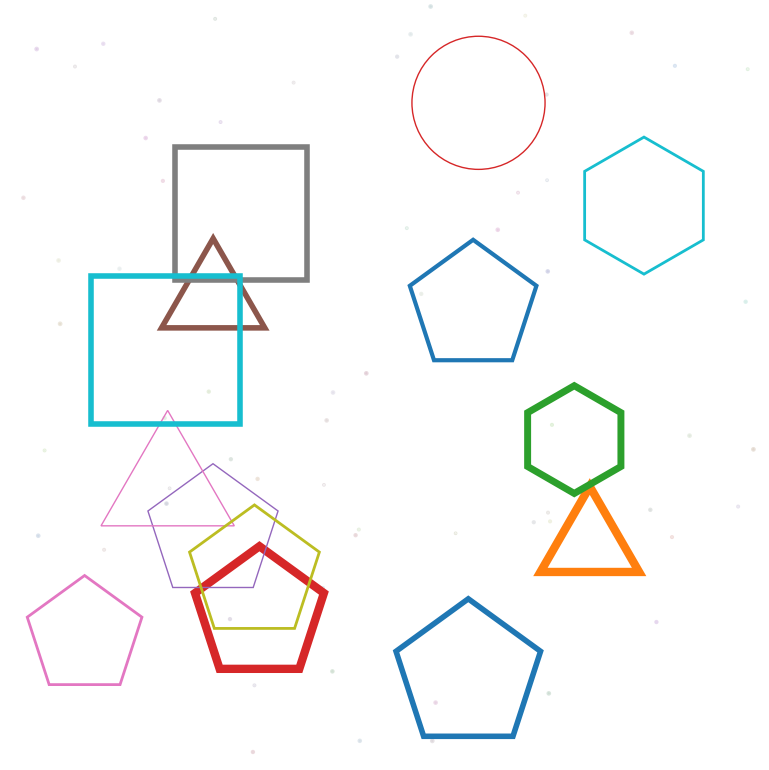[{"shape": "pentagon", "thickness": 1.5, "radius": 0.43, "center": [0.614, 0.602]}, {"shape": "pentagon", "thickness": 2, "radius": 0.49, "center": [0.608, 0.124]}, {"shape": "triangle", "thickness": 3, "radius": 0.37, "center": [0.766, 0.294]}, {"shape": "hexagon", "thickness": 2.5, "radius": 0.35, "center": [0.746, 0.429]}, {"shape": "pentagon", "thickness": 3, "radius": 0.44, "center": [0.337, 0.203]}, {"shape": "circle", "thickness": 0.5, "radius": 0.43, "center": [0.621, 0.866]}, {"shape": "pentagon", "thickness": 0.5, "radius": 0.44, "center": [0.277, 0.309]}, {"shape": "triangle", "thickness": 2, "radius": 0.39, "center": [0.277, 0.613]}, {"shape": "pentagon", "thickness": 1, "radius": 0.39, "center": [0.11, 0.174]}, {"shape": "triangle", "thickness": 0.5, "radius": 0.5, "center": [0.218, 0.367]}, {"shape": "square", "thickness": 2, "radius": 0.43, "center": [0.313, 0.723]}, {"shape": "pentagon", "thickness": 1, "radius": 0.44, "center": [0.33, 0.256]}, {"shape": "square", "thickness": 2, "radius": 0.48, "center": [0.215, 0.545]}, {"shape": "hexagon", "thickness": 1, "radius": 0.44, "center": [0.836, 0.733]}]